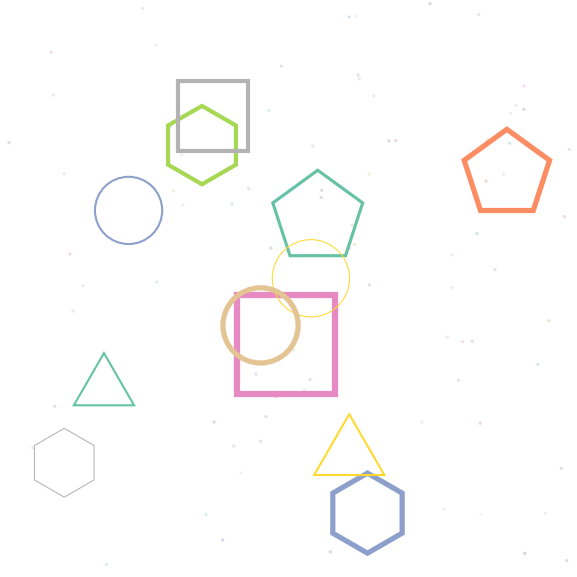[{"shape": "triangle", "thickness": 1, "radius": 0.3, "center": [0.18, 0.327]}, {"shape": "pentagon", "thickness": 1.5, "radius": 0.41, "center": [0.55, 0.623]}, {"shape": "pentagon", "thickness": 2.5, "radius": 0.39, "center": [0.878, 0.698]}, {"shape": "hexagon", "thickness": 2.5, "radius": 0.35, "center": [0.636, 0.111]}, {"shape": "circle", "thickness": 1, "radius": 0.29, "center": [0.223, 0.635]}, {"shape": "square", "thickness": 3, "radius": 0.43, "center": [0.495, 0.403]}, {"shape": "hexagon", "thickness": 2, "radius": 0.34, "center": [0.35, 0.748]}, {"shape": "triangle", "thickness": 1, "radius": 0.35, "center": [0.605, 0.212]}, {"shape": "circle", "thickness": 0.5, "radius": 0.33, "center": [0.538, 0.517]}, {"shape": "circle", "thickness": 2.5, "radius": 0.33, "center": [0.451, 0.436]}, {"shape": "square", "thickness": 2, "radius": 0.3, "center": [0.369, 0.798]}, {"shape": "hexagon", "thickness": 0.5, "radius": 0.3, "center": [0.111, 0.198]}]